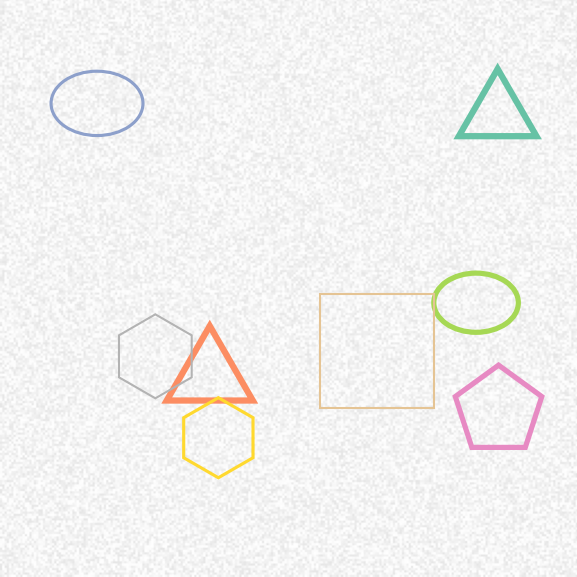[{"shape": "triangle", "thickness": 3, "radius": 0.39, "center": [0.862, 0.802]}, {"shape": "triangle", "thickness": 3, "radius": 0.43, "center": [0.363, 0.349]}, {"shape": "oval", "thickness": 1.5, "radius": 0.4, "center": [0.168, 0.82]}, {"shape": "pentagon", "thickness": 2.5, "radius": 0.39, "center": [0.863, 0.288]}, {"shape": "oval", "thickness": 2.5, "radius": 0.37, "center": [0.824, 0.475]}, {"shape": "hexagon", "thickness": 1.5, "radius": 0.35, "center": [0.378, 0.241]}, {"shape": "square", "thickness": 1, "radius": 0.49, "center": [0.654, 0.392]}, {"shape": "hexagon", "thickness": 1, "radius": 0.36, "center": [0.269, 0.382]}]